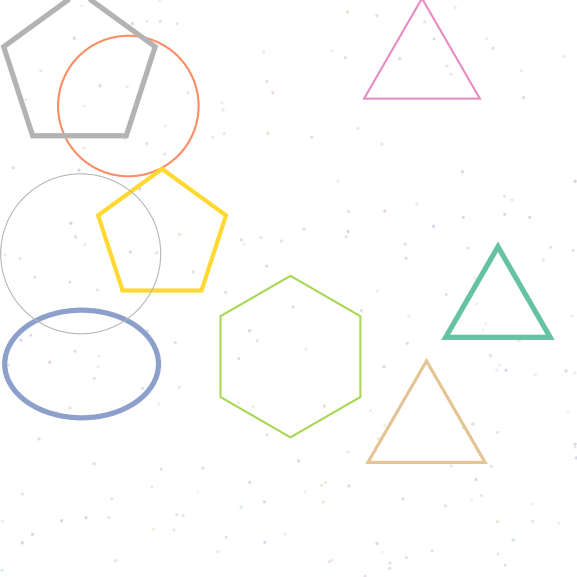[{"shape": "triangle", "thickness": 2.5, "radius": 0.52, "center": [0.862, 0.467]}, {"shape": "circle", "thickness": 1, "radius": 0.61, "center": [0.222, 0.816]}, {"shape": "oval", "thickness": 2.5, "radius": 0.67, "center": [0.141, 0.369]}, {"shape": "triangle", "thickness": 1, "radius": 0.58, "center": [0.731, 0.886]}, {"shape": "hexagon", "thickness": 1, "radius": 0.7, "center": [0.503, 0.382]}, {"shape": "pentagon", "thickness": 2, "radius": 0.58, "center": [0.281, 0.59]}, {"shape": "triangle", "thickness": 1.5, "radius": 0.59, "center": [0.739, 0.257]}, {"shape": "circle", "thickness": 0.5, "radius": 0.69, "center": [0.14, 0.56]}, {"shape": "pentagon", "thickness": 2.5, "radius": 0.69, "center": [0.138, 0.876]}]